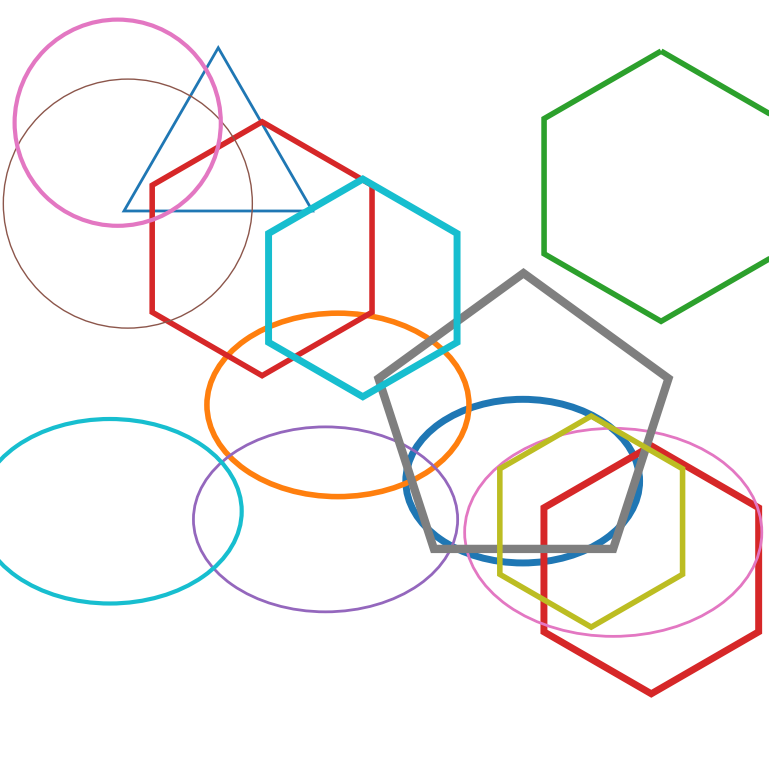[{"shape": "triangle", "thickness": 1, "radius": 0.71, "center": [0.283, 0.797]}, {"shape": "oval", "thickness": 2.5, "radius": 0.76, "center": [0.679, 0.375]}, {"shape": "oval", "thickness": 2, "radius": 0.85, "center": [0.439, 0.474]}, {"shape": "hexagon", "thickness": 2, "radius": 0.88, "center": [0.859, 0.758]}, {"shape": "hexagon", "thickness": 2, "radius": 0.82, "center": [0.34, 0.677]}, {"shape": "hexagon", "thickness": 2.5, "radius": 0.81, "center": [0.846, 0.26]}, {"shape": "oval", "thickness": 1, "radius": 0.86, "center": [0.423, 0.326]}, {"shape": "circle", "thickness": 0.5, "radius": 0.81, "center": [0.166, 0.736]}, {"shape": "circle", "thickness": 1.5, "radius": 0.67, "center": [0.153, 0.841]}, {"shape": "oval", "thickness": 1, "radius": 0.96, "center": [0.796, 0.309]}, {"shape": "pentagon", "thickness": 3, "radius": 0.99, "center": [0.68, 0.447]}, {"shape": "hexagon", "thickness": 2, "radius": 0.69, "center": [0.768, 0.323]}, {"shape": "hexagon", "thickness": 2.5, "radius": 0.71, "center": [0.471, 0.626]}, {"shape": "oval", "thickness": 1.5, "radius": 0.86, "center": [0.143, 0.336]}]